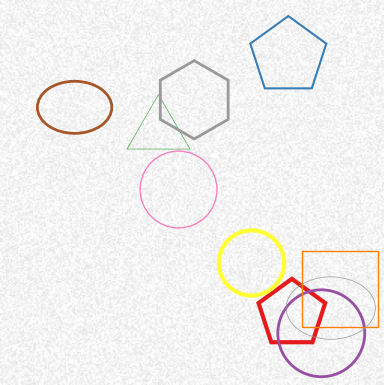[{"shape": "pentagon", "thickness": 3, "radius": 0.46, "center": [0.758, 0.185]}, {"shape": "pentagon", "thickness": 1.5, "radius": 0.52, "center": [0.749, 0.854]}, {"shape": "triangle", "thickness": 0.5, "radius": 0.47, "center": [0.412, 0.66]}, {"shape": "circle", "thickness": 2, "radius": 0.56, "center": [0.835, 0.134]}, {"shape": "square", "thickness": 1, "radius": 0.49, "center": [0.883, 0.249]}, {"shape": "circle", "thickness": 3, "radius": 0.42, "center": [0.653, 0.317]}, {"shape": "oval", "thickness": 2, "radius": 0.48, "center": [0.194, 0.721]}, {"shape": "circle", "thickness": 1, "radius": 0.5, "center": [0.464, 0.508]}, {"shape": "hexagon", "thickness": 2, "radius": 0.51, "center": [0.504, 0.741]}, {"shape": "oval", "thickness": 0.5, "radius": 0.58, "center": [0.859, 0.2]}]